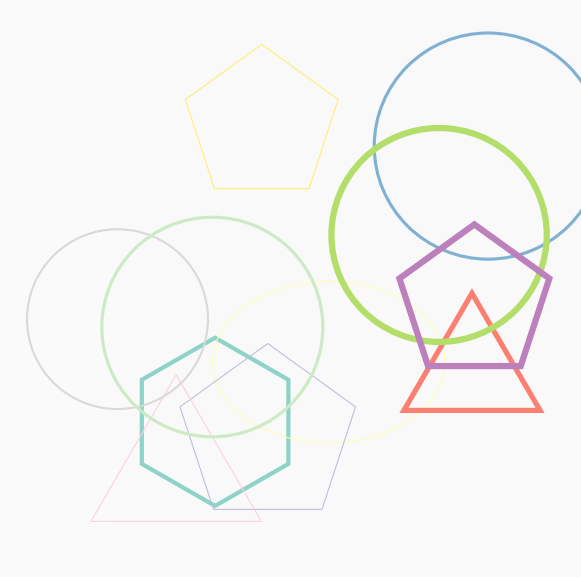[{"shape": "hexagon", "thickness": 2, "radius": 0.73, "center": [0.37, 0.269]}, {"shape": "oval", "thickness": 0.5, "radius": 1.0, "center": [0.565, 0.372]}, {"shape": "pentagon", "thickness": 0.5, "radius": 0.79, "center": [0.461, 0.246]}, {"shape": "triangle", "thickness": 2.5, "radius": 0.68, "center": [0.812, 0.356]}, {"shape": "circle", "thickness": 1.5, "radius": 0.98, "center": [0.84, 0.746]}, {"shape": "circle", "thickness": 3, "radius": 0.93, "center": [0.755, 0.592]}, {"shape": "triangle", "thickness": 0.5, "radius": 0.85, "center": [0.303, 0.181]}, {"shape": "circle", "thickness": 1, "radius": 0.78, "center": [0.202, 0.446]}, {"shape": "pentagon", "thickness": 3, "radius": 0.68, "center": [0.816, 0.475]}, {"shape": "circle", "thickness": 1.5, "radius": 0.95, "center": [0.365, 0.433]}, {"shape": "pentagon", "thickness": 0.5, "radius": 0.69, "center": [0.45, 0.784]}]